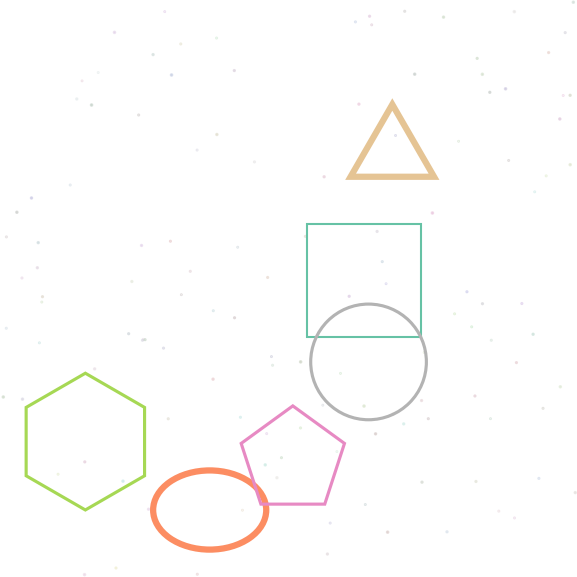[{"shape": "square", "thickness": 1, "radius": 0.49, "center": [0.631, 0.514]}, {"shape": "oval", "thickness": 3, "radius": 0.49, "center": [0.363, 0.116]}, {"shape": "pentagon", "thickness": 1.5, "radius": 0.47, "center": [0.507, 0.202]}, {"shape": "hexagon", "thickness": 1.5, "radius": 0.59, "center": [0.148, 0.234]}, {"shape": "triangle", "thickness": 3, "radius": 0.42, "center": [0.679, 0.735]}, {"shape": "circle", "thickness": 1.5, "radius": 0.5, "center": [0.638, 0.372]}]